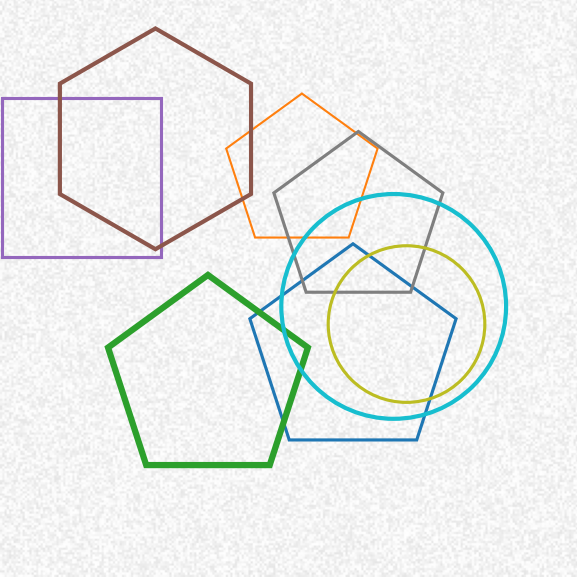[{"shape": "pentagon", "thickness": 1.5, "radius": 0.94, "center": [0.611, 0.389]}, {"shape": "pentagon", "thickness": 1, "radius": 0.69, "center": [0.523, 0.699]}, {"shape": "pentagon", "thickness": 3, "radius": 0.91, "center": [0.36, 0.341]}, {"shape": "square", "thickness": 1.5, "radius": 0.69, "center": [0.141, 0.691]}, {"shape": "hexagon", "thickness": 2, "radius": 0.96, "center": [0.269, 0.759]}, {"shape": "pentagon", "thickness": 1.5, "radius": 0.77, "center": [0.621, 0.618]}, {"shape": "circle", "thickness": 1.5, "radius": 0.68, "center": [0.704, 0.438]}, {"shape": "circle", "thickness": 2, "radius": 0.97, "center": [0.682, 0.469]}]